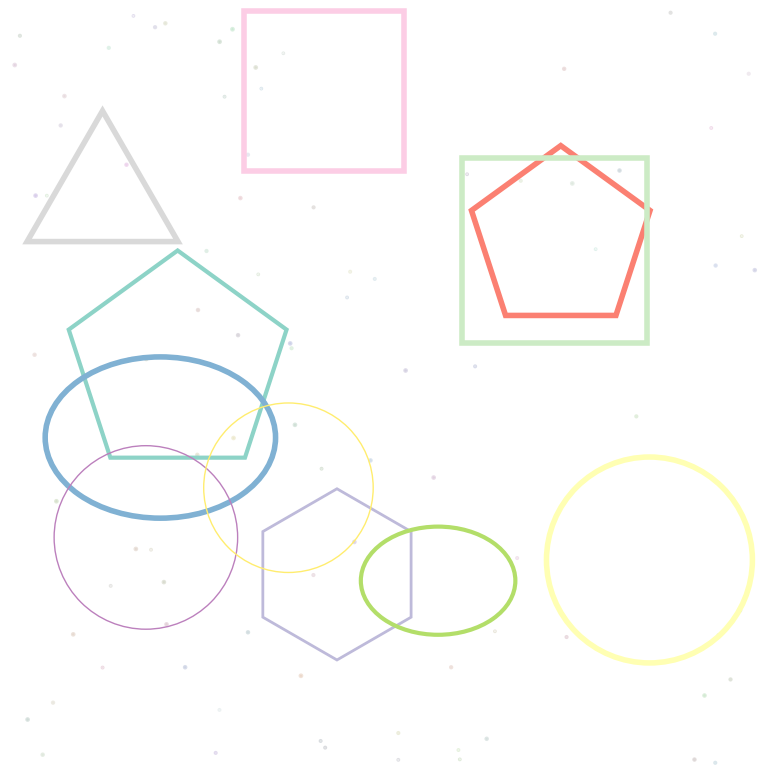[{"shape": "pentagon", "thickness": 1.5, "radius": 0.74, "center": [0.231, 0.526]}, {"shape": "circle", "thickness": 2, "radius": 0.67, "center": [0.843, 0.273]}, {"shape": "hexagon", "thickness": 1, "radius": 0.56, "center": [0.438, 0.254]}, {"shape": "pentagon", "thickness": 2, "radius": 0.61, "center": [0.728, 0.689]}, {"shape": "oval", "thickness": 2, "radius": 0.75, "center": [0.208, 0.432]}, {"shape": "oval", "thickness": 1.5, "radius": 0.5, "center": [0.569, 0.246]}, {"shape": "square", "thickness": 2, "radius": 0.52, "center": [0.421, 0.882]}, {"shape": "triangle", "thickness": 2, "radius": 0.57, "center": [0.133, 0.743]}, {"shape": "circle", "thickness": 0.5, "radius": 0.6, "center": [0.189, 0.302]}, {"shape": "square", "thickness": 2, "radius": 0.6, "center": [0.72, 0.674]}, {"shape": "circle", "thickness": 0.5, "radius": 0.55, "center": [0.375, 0.367]}]